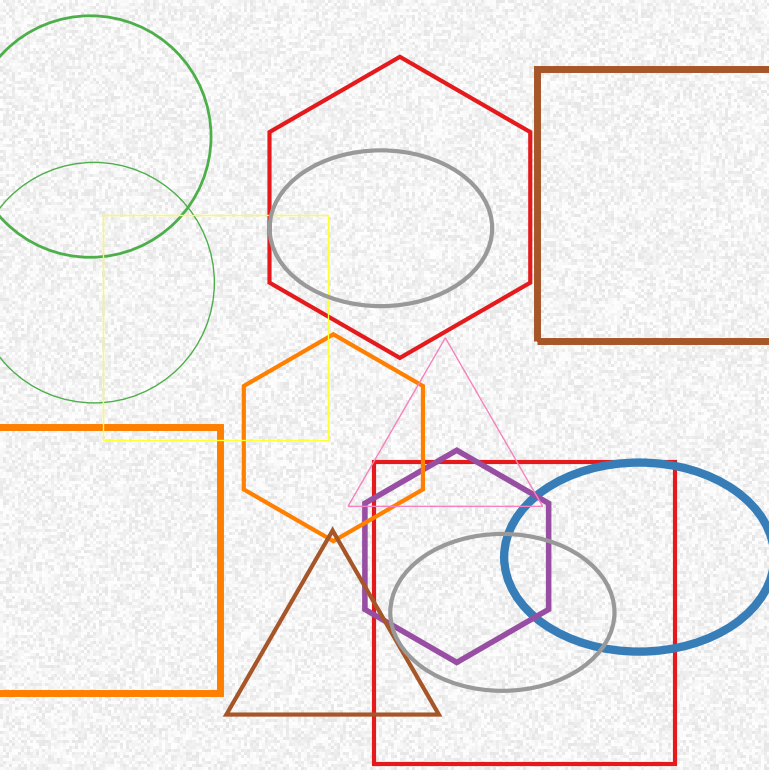[{"shape": "square", "thickness": 1.5, "radius": 0.98, "center": [0.681, 0.204]}, {"shape": "hexagon", "thickness": 1.5, "radius": 0.98, "center": [0.519, 0.731]}, {"shape": "oval", "thickness": 3, "radius": 0.88, "center": [0.83, 0.277]}, {"shape": "circle", "thickness": 1, "radius": 0.78, "center": [0.117, 0.823]}, {"shape": "circle", "thickness": 0.5, "radius": 0.78, "center": [0.122, 0.633]}, {"shape": "hexagon", "thickness": 2, "radius": 0.69, "center": [0.593, 0.277]}, {"shape": "square", "thickness": 2.5, "radius": 0.87, "center": [0.113, 0.273]}, {"shape": "hexagon", "thickness": 1.5, "radius": 0.67, "center": [0.433, 0.432]}, {"shape": "square", "thickness": 0.5, "radius": 0.73, "center": [0.28, 0.574]}, {"shape": "square", "thickness": 2.5, "radius": 0.88, "center": [0.875, 0.733]}, {"shape": "triangle", "thickness": 1.5, "radius": 0.8, "center": [0.432, 0.152]}, {"shape": "triangle", "thickness": 0.5, "radius": 0.73, "center": [0.578, 0.415]}, {"shape": "oval", "thickness": 1.5, "radius": 0.72, "center": [0.495, 0.704]}, {"shape": "oval", "thickness": 1.5, "radius": 0.73, "center": [0.652, 0.205]}]